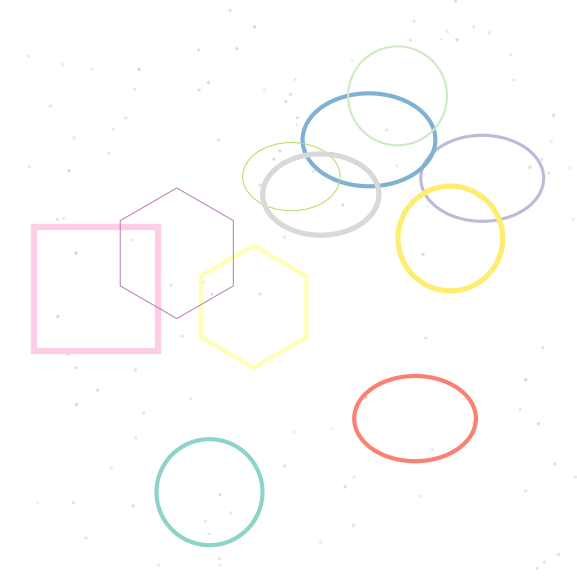[{"shape": "circle", "thickness": 2, "radius": 0.46, "center": [0.363, 0.147]}, {"shape": "hexagon", "thickness": 2, "radius": 0.53, "center": [0.439, 0.468]}, {"shape": "oval", "thickness": 1.5, "radius": 0.53, "center": [0.835, 0.69]}, {"shape": "oval", "thickness": 2, "radius": 0.53, "center": [0.719, 0.274]}, {"shape": "oval", "thickness": 2, "radius": 0.57, "center": [0.639, 0.757]}, {"shape": "oval", "thickness": 0.5, "radius": 0.42, "center": [0.505, 0.693]}, {"shape": "square", "thickness": 3, "radius": 0.53, "center": [0.166, 0.499]}, {"shape": "oval", "thickness": 2.5, "radius": 0.5, "center": [0.555, 0.662]}, {"shape": "hexagon", "thickness": 0.5, "radius": 0.57, "center": [0.306, 0.561]}, {"shape": "circle", "thickness": 1, "radius": 0.43, "center": [0.688, 0.833]}, {"shape": "circle", "thickness": 2.5, "radius": 0.45, "center": [0.78, 0.586]}]